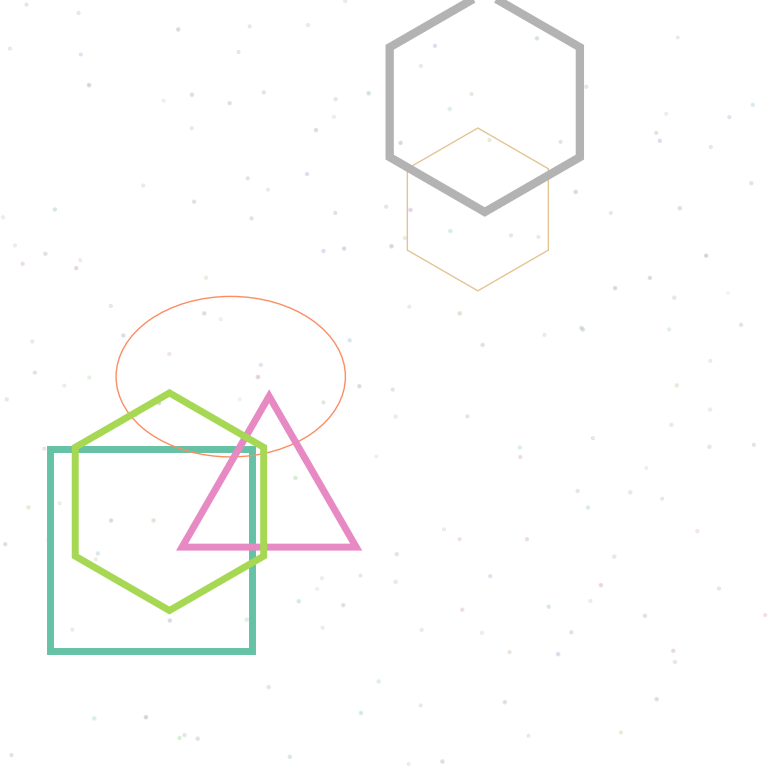[{"shape": "square", "thickness": 2.5, "radius": 0.66, "center": [0.197, 0.286]}, {"shape": "oval", "thickness": 0.5, "radius": 0.74, "center": [0.3, 0.511]}, {"shape": "triangle", "thickness": 2.5, "radius": 0.65, "center": [0.35, 0.355]}, {"shape": "hexagon", "thickness": 2.5, "radius": 0.71, "center": [0.22, 0.348]}, {"shape": "hexagon", "thickness": 0.5, "radius": 0.53, "center": [0.621, 0.728]}, {"shape": "hexagon", "thickness": 3, "radius": 0.71, "center": [0.63, 0.867]}]